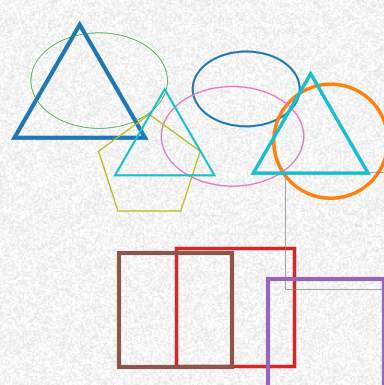[{"shape": "triangle", "thickness": 3, "radius": 0.98, "center": [0.207, 0.74]}, {"shape": "oval", "thickness": 1.5, "radius": 0.69, "center": [0.64, 0.769]}, {"shape": "circle", "thickness": 2.5, "radius": 0.74, "center": [0.859, 0.633]}, {"shape": "oval", "thickness": 0.5, "radius": 0.89, "center": [0.258, 0.791]}, {"shape": "square", "thickness": 2.5, "radius": 0.77, "center": [0.61, 0.202]}, {"shape": "square", "thickness": 3, "radius": 0.75, "center": [0.846, 0.124]}, {"shape": "square", "thickness": 3, "radius": 0.74, "center": [0.456, 0.195]}, {"shape": "oval", "thickness": 1, "radius": 0.92, "center": [0.604, 0.646]}, {"shape": "square", "thickness": 0.5, "radius": 0.76, "center": [0.893, 0.401]}, {"shape": "pentagon", "thickness": 1, "radius": 0.69, "center": [0.388, 0.564]}, {"shape": "triangle", "thickness": 1.5, "radius": 0.75, "center": [0.428, 0.619]}, {"shape": "triangle", "thickness": 2.5, "radius": 0.86, "center": [0.807, 0.636]}]